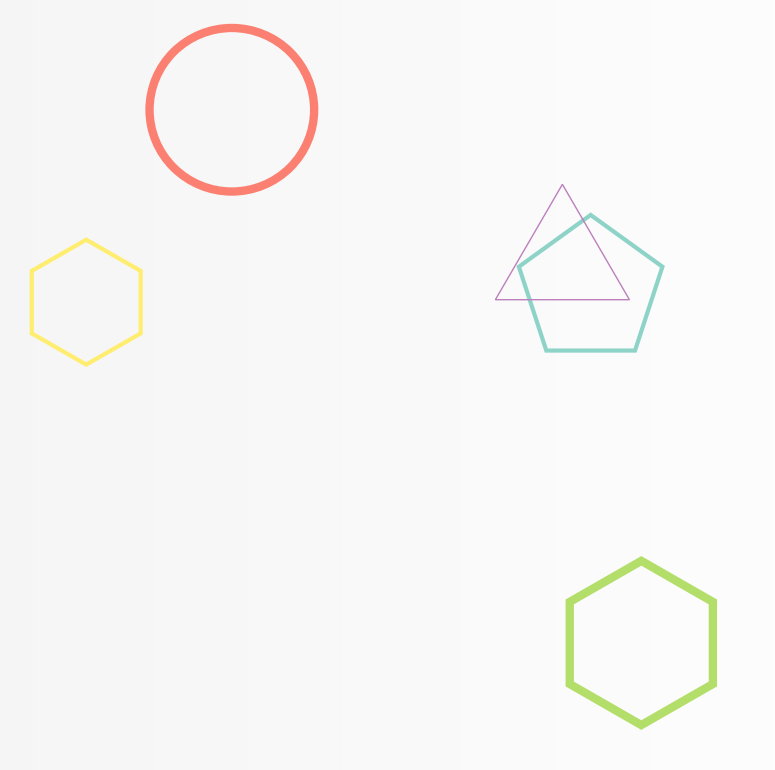[{"shape": "pentagon", "thickness": 1.5, "radius": 0.49, "center": [0.762, 0.624]}, {"shape": "circle", "thickness": 3, "radius": 0.53, "center": [0.299, 0.857]}, {"shape": "hexagon", "thickness": 3, "radius": 0.53, "center": [0.827, 0.165]}, {"shape": "triangle", "thickness": 0.5, "radius": 0.5, "center": [0.726, 0.661]}, {"shape": "hexagon", "thickness": 1.5, "radius": 0.41, "center": [0.111, 0.608]}]